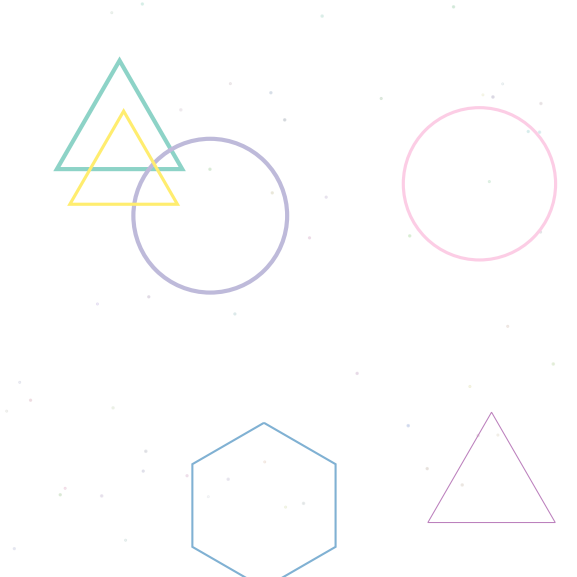[{"shape": "triangle", "thickness": 2, "radius": 0.63, "center": [0.207, 0.769]}, {"shape": "circle", "thickness": 2, "radius": 0.67, "center": [0.364, 0.626]}, {"shape": "hexagon", "thickness": 1, "radius": 0.72, "center": [0.457, 0.124]}, {"shape": "circle", "thickness": 1.5, "radius": 0.66, "center": [0.83, 0.681]}, {"shape": "triangle", "thickness": 0.5, "radius": 0.64, "center": [0.851, 0.158]}, {"shape": "triangle", "thickness": 1.5, "radius": 0.54, "center": [0.214, 0.699]}]